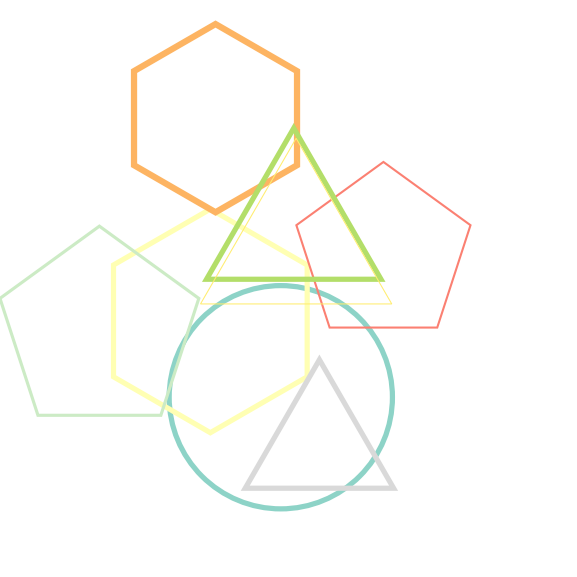[{"shape": "circle", "thickness": 2.5, "radius": 0.97, "center": [0.486, 0.311]}, {"shape": "hexagon", "thickness": 2.5, "radius": 0.97, "center": [0.364, 0.443]}, {"shape": "pentagon", "thickness": 1, "radius": 0.79, "center": [0.664, 0.56]}, {"shape": "hexagon", "thickness": 3, "radius": 0.81, "center": [0.373, 0.795]}, {"shape": "triangle", "thickness": 2.5, "radius": 0.87, "center": [0.509, 0.603]}, {"shape": "triangle", "thickness": 2.5, "radius": 0.74, "center": [0.553, 0.228]}, {"shape": "pentagon", "thickness": 1.5, "radius": 0.91, "center": [0.172, 0.426]}, {"shape": "triangle", "thickness": 0.5, "radius": 0.96, "center": [0.513, 0.568]}]